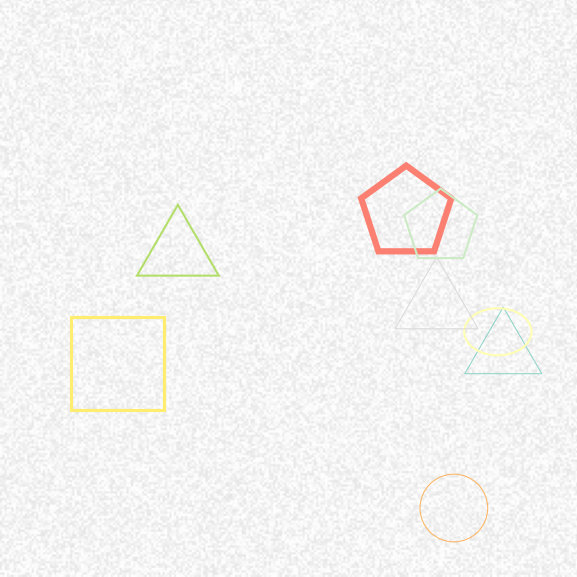[{"shape": "triangle", "thickness": 0.5, "radius": 0.38, "center": [0.871, 0.39]}, {"shape": "oval", "thickness": 1, "radius": 0.29, "center": [0.862, 0.425]}, {"shape": "pentagon", "thickness": 3, "radius": 0.41, "center": [0.703, 0.63]}, {"shape": "circle", "thickness": 0.5, "radius": 0.29, "center": [0.786, 0.119]}, {"shape": "triangle", "thickness": 1, "radius": 0.41, "center": [0.308, 0.563]}, {"shape": "triangle", "thickness": 0.5, "radius": 0.42, "center": [0.756, 0.471]}, {"shape": "pentagon", "thickness": 1, "radius": 0.33, "center": [0.763, 0.606]}, {"shape": "square", "thickness": 1.5, "radius": 0.4, "center": [0.203, 0.37]}]